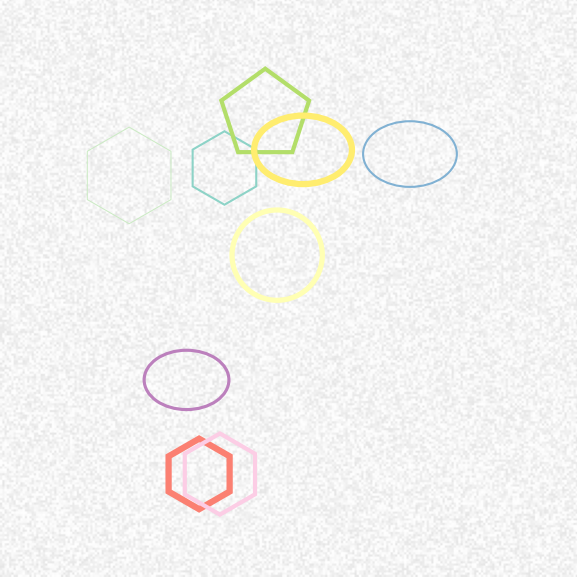[{"shape": "hexagon", "thickness": 1, "radius": 0.32, "center": [0.389, 0.708]}, {"shape": "circle", "thickness": 2.5, "radius": 0.39, "center": [0.48, 0.557]}, {"shape": "hexagon", "thickness": 3, "radius": 0.31, "center": [0.345, 0.178]}, {"shape": "oval", "thickness": 1, "radius": 0.41, "center": [0.71, 0.732]}, {"shape": "pentagon", "thickness": 2, "radius": 0.4, "center": [0.459, 0.8]}, {"shape": "hexagon", "thickness": 2, "radius": 0.35, "center": [0.381, 0.178]}, {"shape": "oval", "thickness": 1.5, "radius": 0.37, "center": [0.323, 0.341]}, {"shape": "hexagon", "thickness": 0.5, "radius": 0.42, "center": [0.224, 0.695]}, {"shape": "oval", "thickness": 3, "radius": 0.42, "center": [0.525, 0.74]}]